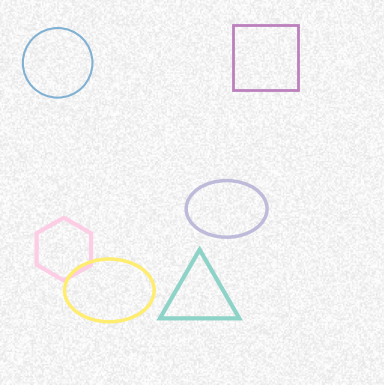[{"shape": "triangle", "thickness": 3, "radius": 0.6, "center": [0.519, 0.233]}, {"shape": "oval", "thickness": 2.5, "radius": 0.53, "center": [0.589, 0.457]}, {"shape": "circle", "thickness": 1.5, "radius": 0.45, "center": [0.15, 0.837]}, {"shape": "hexagon", "thickness": 3, "radius": 0.41, "center": [0.166, 0.353]}, {"shape": "square", "thickness": 2, "radius": 0.42, "center": [0.69, 0.85]}, {"shape": "oval", "thickness": 2.5, "radius": 0.58, "center": [0.284, 0.246]}]